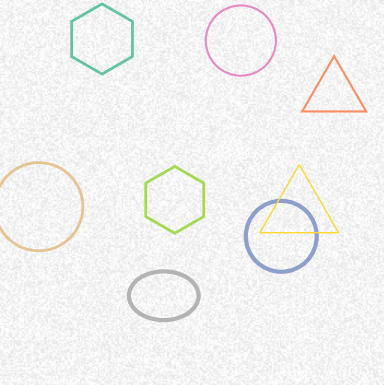[{"shape": "hexagon", "thickness": 2, "radius": 0.46, "center": [0.265, 0.899]}, {"shape": "triangle", "thickness": 1.5, "radius": 0.48, "center": [0.868, 0.758]}, {"shape": "circle", "thickness": 3, "radius": 0.46, "center": [0.731, 0.386]}, {"shape": "circle", "thickness": 1.5, "radius": 0.46, "center": [0.626, 0.895]}, {"shape": "hexagon", "thickness": 2, "radius": 0.43, "center": [0.454, 0.481]}, {"shape": "triangle", "thickness": 1, "radius": 0.59, "center": [0.777, 0.455]}, {"shape": "circle", "thickness": 2, "radius": 0.57, "center": [0.101, 0.463]}, {"shape": "oval", "thickness": 3, "radius": 0.45, "center": [0.425, 0.232]}]